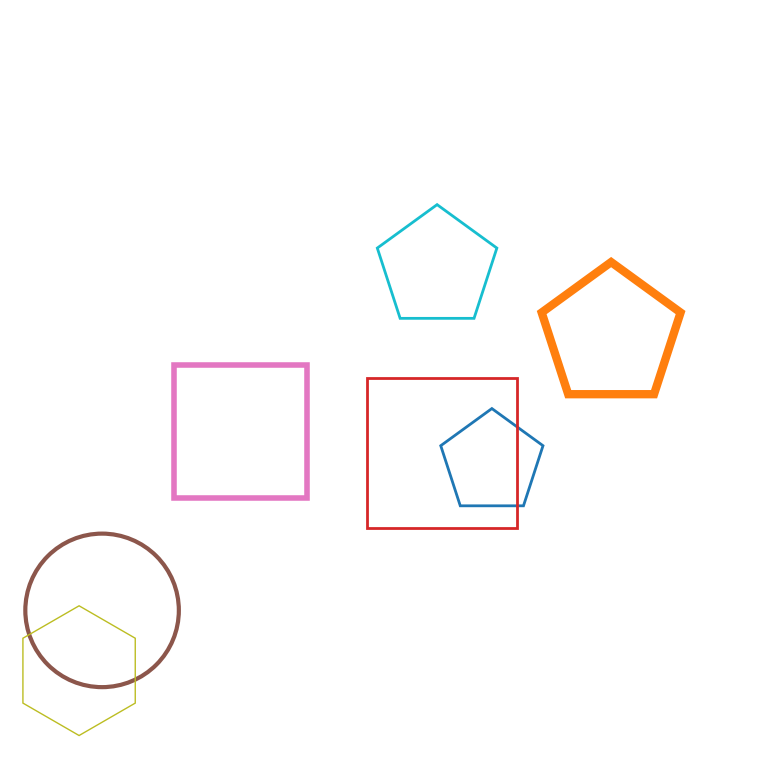[{"shape": "pentagon", "thickness": 1, "radius": 0.35, "center": [0.639, 0.4]}, {"shape": "pentagon", "thickness": 3, "radius": 0.47, "center": [0.794, 0.565]}, {"shape": "square", "thickness": 1, "radius": 0.49, "center": [0.574, 0.411]}, {"shape": "circle", "thickness": 1.5, "radius": 0.5, "center": [0.133, 0.207]}, {"shape": "square", "thickness": 2, "radius": 0.43, "center": [0.313, 0.44]}, {"shape": "hexagon", "thickness": 0.5, "radius": 0.42, "center": [0.103, 0.129]}, {"shape": "pentagon", "thickness": 1, "radius": 0.41, "center": [0.568, 0.653]}]